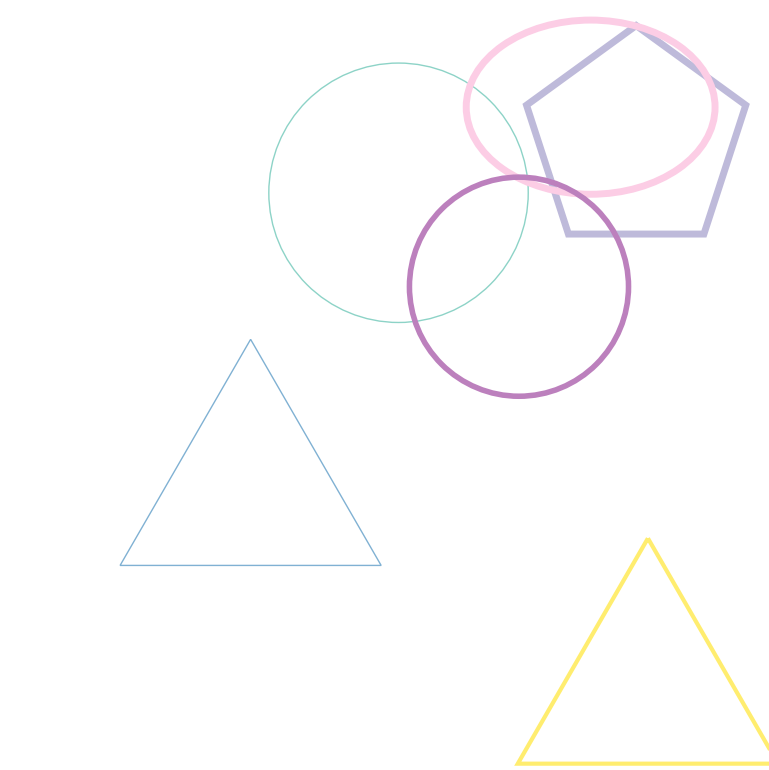[{"shape": "circle", "thickness": 0.5, "radius": 0.84, "center": [0.518, 0.75]}, {"shape": "pentagon", "thickness": 2.5, "radius": 0.75, "center": [0.826, 0.817]}, {"shape": "triangle", "thickness": 0.5, "radius": 0.98, "center": [0.325, 0.364]}, {"shape": "oval", "thickness": 2.5, "radius": 0.81, "center": [0.767, 0.861]}, {"shape": "circle", "thickness": 2, "radius": 0.71, "center": [0.674, 0.628]}, {"shape": "triangle", "thickness": 1.5, "radius": 0.98, "center": [0.841, 0.106]}]